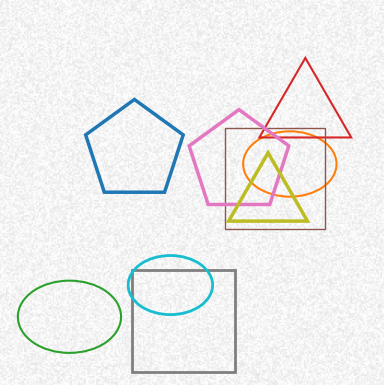[{"shape": "pentagon", "thickness": 2.5, "radius": 0.67, "center": [0.349, 0.608]}, {"shape": "oval", "thickness": 1.5, "radius": 0.61, "center": [0.753, 0.574]}, {"shape": "oval", "thickness": 1.5, "radius": 0.67, "center": [0.18, 0.177]}, {"shape": "triangle", "thickness": 1.5, "radius": 0.69, "center": [0.793, 0.712]}, {"shape": "square", "thickness": 1, "radius": 0.65, "center": [0.714, 0.536]}, {"shape": "pentagon", "thickness": 2.5, "radius": 0.68, "center": [0.621, 0.579]}, {"shape": "square", "thickness": 2, "radius": 0.67, "center": [0.477, 0.166]}, {"shape": "triangle", "thickness": 2.5, "radius": 0.59, "center": [0.696, 0.485]}, {"shape": "oval", "thickness": 2, "radius": 0.55, "center": [0.443, 0.26]}]